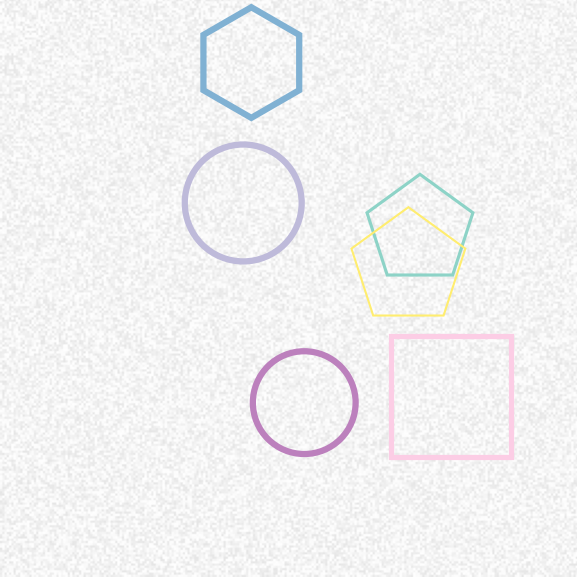[{"shape": "pentagon", "thickness": 1.5, "radius": 0.48, "center": [0.727, 0.601]}, {"shape": "circle", "thickness": 3, "radius": 0.51, "center": [0.421, 0.648]}, {"shape": "hexagon", "thickness": 3, "radius": 0.48, "center": [0.435, 0.891]}, {"shape": "square", "thickness": 2.5, "radius": 0.52, "center": [0.781, 0.313]}, {"shape": "circle", "thickness": 3, "radius": 0.44, "center": [0.527, 0.302]}, {"shape": "pentagon", "thickness": 1, "radius": 0.52, "center": [0.707, 0.537]}]